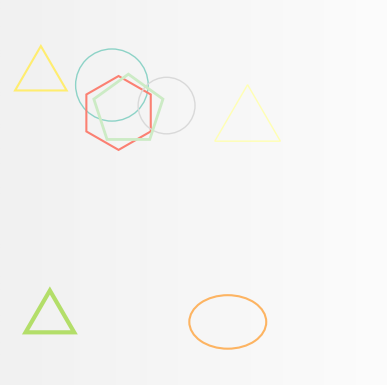[{"shape": "circle", "thickness": 1, "radius": 0.47, "center": [0.289, 0.779]}, {"shape": "triangle", "thickness": 1, "radius": 0.49, "center": [0.639, 0.682]}, {"shape": "hexagon", "thickness": 1.5, "radius": 0.48, "center": [0.306, 0.707]}, {"shape": "oval", "thickness": 1.5, "radius": 0.5, "center": [0.588, 0.164]}, {"shape": "triangle", "thickness": 3, "radius": 0.36, "center": [0.129, 0.173]}, {"shape": "circle", "thickness": 1, "radius": 0.37, "center": [0.43, 0.726]}, {"shape": "pentagon", "thickness": 2, "radius": 0.47, "center": [0.331, 0.714]}, {"shape": "triangle", "thickness": 1.5, "radius": 0.38, "center": [0.105, 0.803]}]